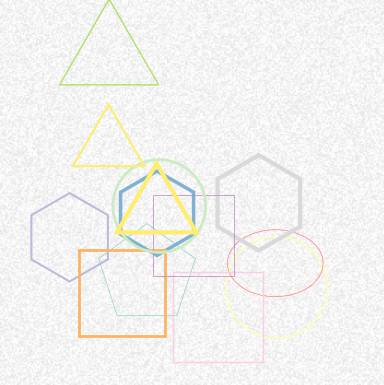[{"shape": "pentagon", "thickness": 0.5, "radius": 0.66, "center": [0.382, 0.287]}, {"shape": "circle", "thickness": 1, "radius": 0.66, "center": [0.718, 0.254]}, {"shape": "hexagon", "thickness": 1.5, "radius": 0.57, "center": [0.181, 0.384]}, {"shape": "oval", "thickness": 0.5, "radius": 0.62, "center": [0.715, 0.316]}, {"shape": "hexagon", "thickness": 2.5, "radius": 0.55, "center": [0.408, 0.446]}, {"shape": "square", "thickness": 2, "radius": 0.56, "center": [0.318, 0.24]}, {"shape": "triangle", "thickness": 1, "radius": 0.74, "center": [0.283, 0.854]}, {"shape": "square", "thickness": 1, "radius": 0.59, "center": [0.567, 0.177]}, {"shape": "hexagon", "thickness": 3, "radius": 0.62, "center": [0.672, 0.473]}, {"shape": "square", "thickness": 0.5, "radius": 0.53, "center": [0.503, 0.387]}, {"shape": "circle", "thickness": 2, "radius": 0.6, "center": [0.414, 0.465]}, {"shape": "triangle", "thickness": 3, "radius": 0.6, "center": [0.407, 0.456]}, {"shape": "triangle", "thickness": 1.5, "radius": 0.53, "center": [0.282, 0.622]}]